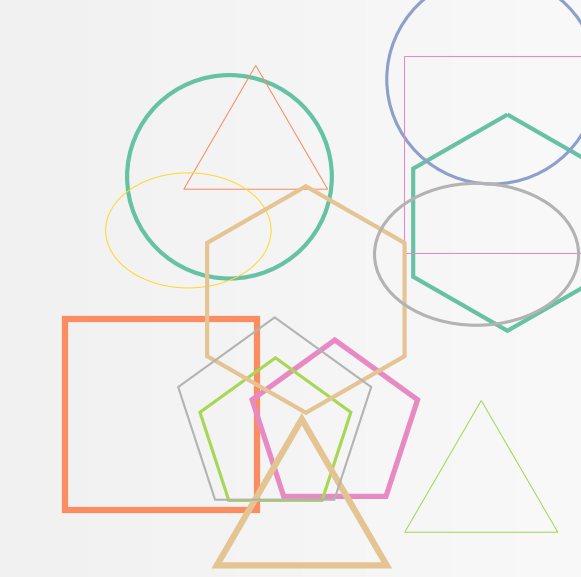[{"shape": "hexagon", "thickness": 2, "radius": 0.94, "center": [0.873, 0.614]}, {"shape": "circle", "thickness": 2, "radius": 0.88, "center": [0.395, 0.693]}, {"shape": "triangle", "thickness": 0.5, "radius": 0.71, "center": [0.44, 0.743]}, {"shape": "square", "thickness": 3, "radius": 0.82, "center": [0.277, 0.281]}, {"shape": "circle", "thickness": 1.5, "radius": 0.91, "center": [0.847, 0.862]}, {"shape": "pentagon", "thickness": 2.5, "radius": 0.75, "center": [0.576, 0.261]}, {"shape": "square", "thickness": 0.5, "radius": 0.85, "center": [0.866, 0.731]}, {"shape": "triangle", "thickness": 0.5, "radius": 0.76, "center": [0.828, 0.154]}, {"shape": "pentagon", "thickness": 1.5, "radius": 0.68, "center": [0.474, 0.243]}, {"shape": "oval", "thickness": 0.5, "radius": 0.71, "center": [0.324, 0.6]}, {"shape": "triangle", "thickness": 3, "radius": 0.84, "center": [0.519, 0.104]}, {"shape": "hexagon", "thickness": 2, "radius": 0.98, "center": [0.526, 0.48]}, {"shape": "oval", "thickness": 1.5, "radius": 0.88, "center": [0.82, 0.559]}, {"shape": "pentagon", "thickness": 1, "radius": 0.87, "center": [0.473, 0.275]}]